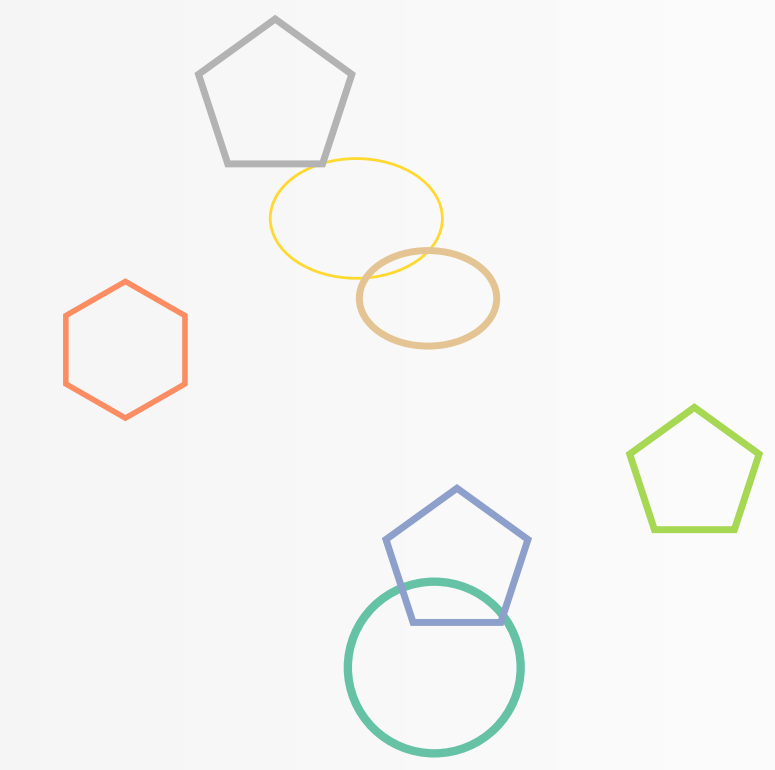[{"shape": "circle", "thickness": 3, "radius": 0.56, "center": [0.56, 0.133]}, {"shape": "hexagon", "thickness": 2, "radius": 0.44, "center": [0.162, 0.546]}, {"shape": "pentagon", "thickness": 2.5, "radius": 0.48, "center": [0.59, 0.27]}, {"shape": "pentagon", "thickness": 2.5, "radius": 0.44, "center": [0.896, 0.383]}, {"shape": "oval", "thickness": 1, "radius": 0.56, "center": [0.46, 0.716]}, {"shape": "oval", "thickness": 2.5, "radius": 0.44, "center": [0.552, 0.613]}, {"shape": "pentagon", "thickness": 2.5, "radius": 0.52, "center": [0.355, 0.871]}]